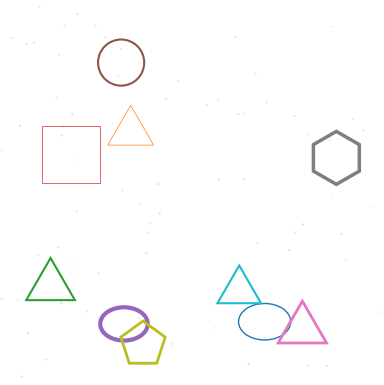[{"shape": "oval", "thickness": 1, "radius": 0.34, "center": [0.687, 0.164]}, {"shape": "triangle", "thickness": 0.5, "radius": 0.34, "center": [0.339, 0.658]}, {"shape": "triangle", "thickness": 1.5, "radius": 0.37, "center": [0.131, 0.257]}, {"shape": "square", "thickness": 0.5, "radius": 0.37, "center": [0.184, 0.599]}, {"shape": "oval", "thickness": 3, "radius": 0.31, "center": [0.322, 0.159]}, {"shape": "circle", "thickness": 1.5, "radius": 0.3, "center": [0.315, 0.837]}, {"shape": "triangle", "thickness": 2, "radius": 0.36, "center": [0.785, 0.145]}, {"shape": "hexagon", "thickness": 2.5, "radius": 0.34, "center": [0.874, 0.59]}, {"shape": "pentagon", "thickness": 2, "radius": 0.3, "center": [0.371, 0.106]}, {"shape": "triangle", "thickness": 1.5, "radius": 0.33, "center": [0.621, 0.245]}]